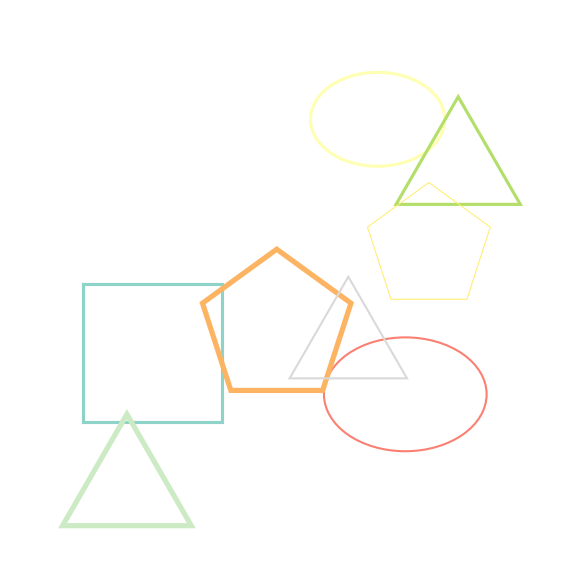[{"shape": "square", "thickness": 1.5, "radius": 0.6, "center": [0.264, 0.388]}, {"shape": "oval", "thickness": 1.5, "radius": 0.58, "center": [0.654, 0.793]}, {"shape": "oval", "thickness": 1, "radius": 0.7, "center": [0.702, 0.316]}, {"shape": "pentagon", "thickness": 2.5, "radius": 0.68, "center": [0.479, 0.432]}, {"shape": "triangle", "thickness": 1.5, "radius": 0.62, "center": [0.793, 0.707]}, {"shape": "triangle", "thickness": 1, "radius": 0.59, "center": [0.603, 0.403]}, {"shape": "triangle", "thickness": 2.5, "radius": 0.64, "center": [0.22, 0.153]}, {"shape": "pentagon", "thickness": 0.5, "radius": 0.56, "center": [0.743, 0.571]}]